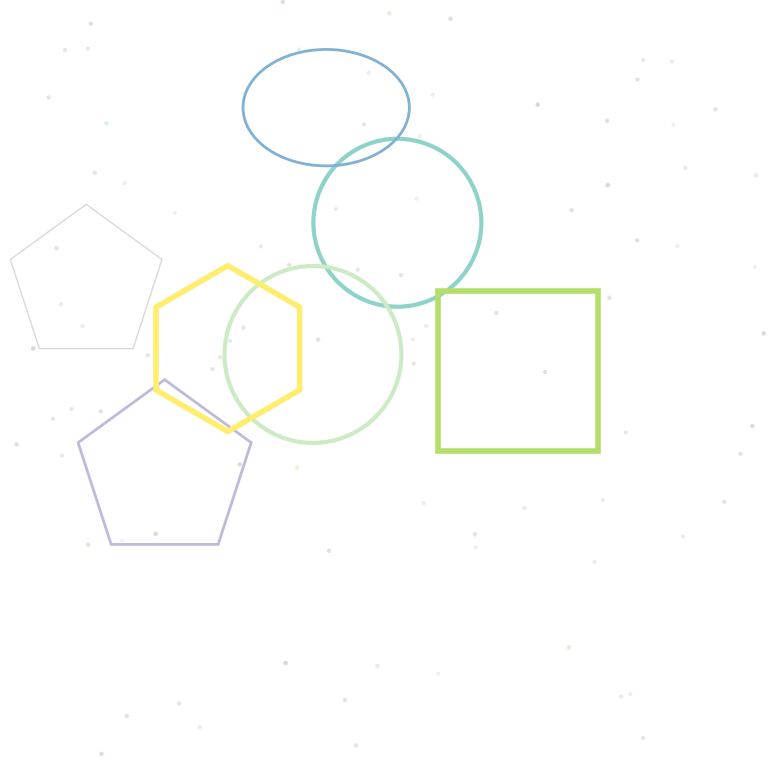[{"shape": "circle", "thickness": 1.5, "radius": 0.55, "center": [0.516, 0.711]}, {"shape": "pentagon", "thickness": 1, "radius": 0.59, "center": [0.214, 0.389]}, {"shape": "oval", "thickness": 1, "radius": 0.54, "center": [0.424, 0.86]}, {"shape": "square", "thickness": 2, "radius": 0.52, "center": [0.673, 0.518]}, {"shape": "pentagon", "thickness": 0.5, "radius": 0.52, "center": [0.112, 0.631]}, {"shape": "circle", "thickness": 1.5, "radius": 0.57, "center": [0.406, 0.54]}, {"shape": "hexagon", "thickness": 2, "radius": 0.54, "center": [0.296, 0.547]}]